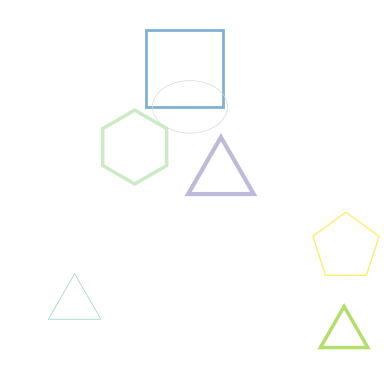[{"shape": "triangle", "thickness": 0.5, "radius": 0.39, "center": [0.194, 0.21]}, {"shape": "triangle", "thickness": 3, "radius": 0.49, "center": [0.574, 0.545]}, {"shape": "square", "thickness": 2, "radius": 0.5, "center": [0.478, 0.823]}, {"shape": "triangle", "thickness": 2.5, "radius": 0.36, "center": [0.894, 0.133]}, {"shape": "oval", "thickness": 0.5, "radius": 0.49, "center": [0.493, 0.722]}, {"shape": "hexagon", "thickness": 2.5, "radius": 0.48, "center": [0.35, 0.618]}, {"shape": "pentagon", "thickness": 1, "radius": 0.45, "center": [0.899, 0.358]}]